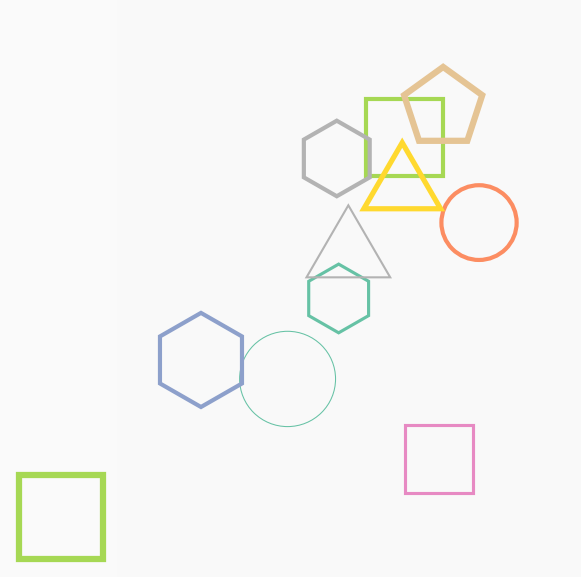[{"shape": "circle", "thickness": 0.5, "radius": 0.41, "center": [0.495, 0.343]}, {"shape": "hexagon", "thickness": 1.5, "radius": 0.3, "center": [0.583, 0.482]}, {"shape": "circle", "thickness": 2, "radius": 0.32, "center": [0.824, 0.614]}, {"shape": "hexagon", "thickness": 2, "radius": 0.41, "center": [0.346, 0.376]}, {"shape": "square", "thickness": 1.5, "radius": 0.29, "center": [0.756, 0.205]}, {"shape": "square", "thickness": 2, "radius": 0.33, "center": [0.696, 0.761]}, {"shape": "square", "thickness": 3, "radius": 0.36, "center": [0.105, 0.104]}, {"shape": "triangle", "thickness": 2.5, "radius": 0.38, "center": [0.692, 0.676]}, {"shape": "pentagon", "thickness": 3, "radius": 0.35, "center": [0.762, 0.812]}, {"shape": "hexagon", "thickness": 2, "radius": 0.33, "center": [0.579, 0.725]}, {"shape": "triangle", "thickness": 1, "radius": 0.42, "center": [0.599, 0.56]}]